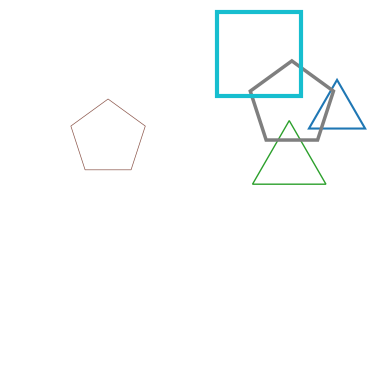[{"shape": "triangle", "thickness": 1.5, "radius": 0.42, "center": [0.875, 0.708]}, {"shape": "triangle", "thickness": 1, "radius": 0.55, "center": [0.751, 0.577]}, {"shape": "pentagon", "thickness": 0.5, "radius": 0.51, "center": [0.281, 0.641]}, {"shape": "pentagon", "thickness": 2.5, "radius": 0.57, "center": [0.758, 0.728]}, {"shape": "square", "thickness": 3, "radius": 0.55, "center": [0.672, 0.859]}]